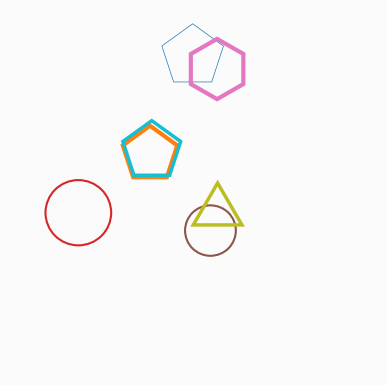[{"shape": "pentagon", "thickness": 0.5, "radius": 0.42, "center": [0.497, 0.855]}, {"shape": "pentagon", "thickness": 3, "radius": 0.37, "center": [0.387, 0.599]}, {"shape": "circle", "thickness": 1.5, "radius": 0.42, "center": [0.202, 0.447]}, {"shape": "circle", "thickness": 1.5, "radius": 0.33, "center": [0.543, 0.401]}, {"shape": "hexagon", "thickness": 3, "radius": 0.39, "center": [0.56, 0.821]}, {"shape": "triangle", "thickness": 2.5, "radius": 0.36, "center": [0.562, 0.452]}, {"shape": "pentagon", "thickness": 2.5, "radius": 0.39, "center": [0.392, 0.608]}]